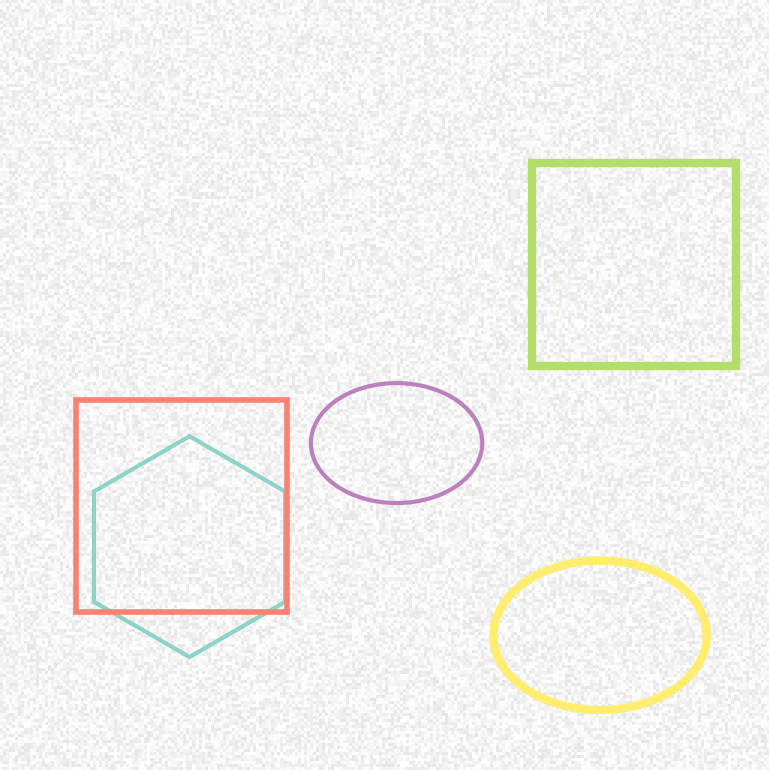[{"shape": "hexagon", "thickness": 1.5, "radius": 0.72, "center": [0.246, 0.29]}, {"shape": "square", "thickness": 2, "radius": 0.69, "center": [0.236, 0.343]}, {"shape": "square", "thickness": 3, "radius": 0.66, "center": [0.823, 0.656]}, {"shape": "oval", "thickness": 1.5, "radius": 0.56, "center": [0.515, 0.425]}, {"shape": "oval", "thickness": 3, "radius": 0.69, "center": [0.779, 0.175]}]